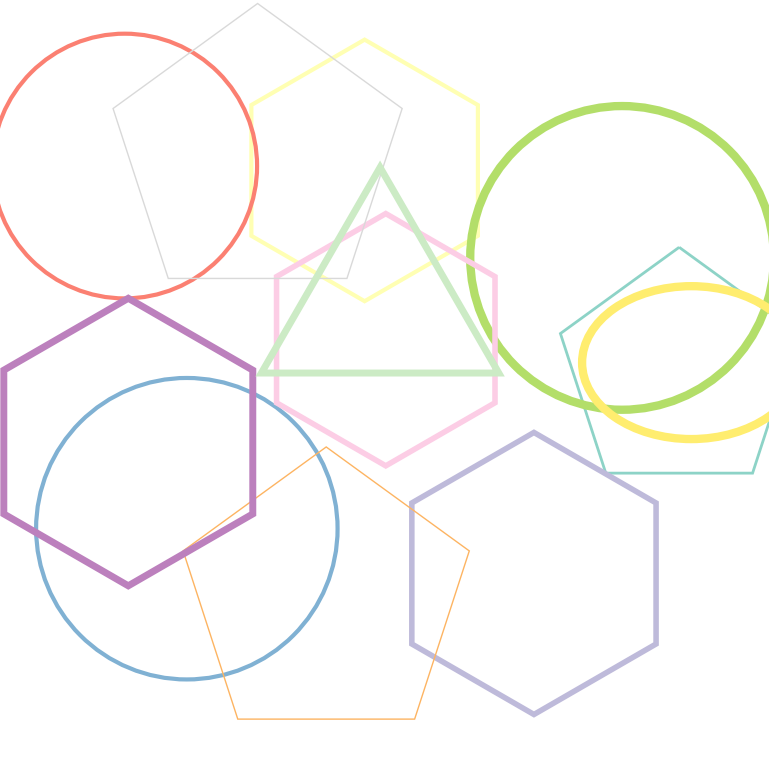[{"shape": "pentagon", "thickness": 1, "radius": 0.81, "center": [0.882, 0.517]}, {"shape": "hexagon", "thickness": 1.5, "radius": 0.85, "center": [0.474, 0.779]}, {"shape": "hexagon", "thickness": 2, "radius": 0.92, "center": [0.693, 0.255]}, {"shape": "circle", "thickness": 1.5, "radius": 0.86, "center": [0.162, 0.784]}, {"shape": "circle", "thickness": 1.5, "radius": 0.98, "center": [0.243, 0.313]}, {"shape": "pentagon", "thickness": 0.5, "radius": 0.98, "center": [0.424, 0.224]}, {"shape": "circle", "thickness": 3, "radius": 0.99, "center": [0.808, 0.665]}, {"shape": "hexagon", "thickness": 2, "radius": 0.82, "center": [0.501, 0.559]}, {"shape": "pentagon", "thickness": 0.5, "radius": 0.99, "center": [0.335, 0.798]}, {"shape": "hexagon", "thickness": 2.5, "radius": 0.93, "center": [0.167, 0.426]}, {"shape": "triangle", "thickness": 2.5, "radius": 0.89, "center": [0.494, 0.605]}, {"shape": "oval", "thickness": 3, "radius": 0.71, "center": [0.898, 0.529]}]